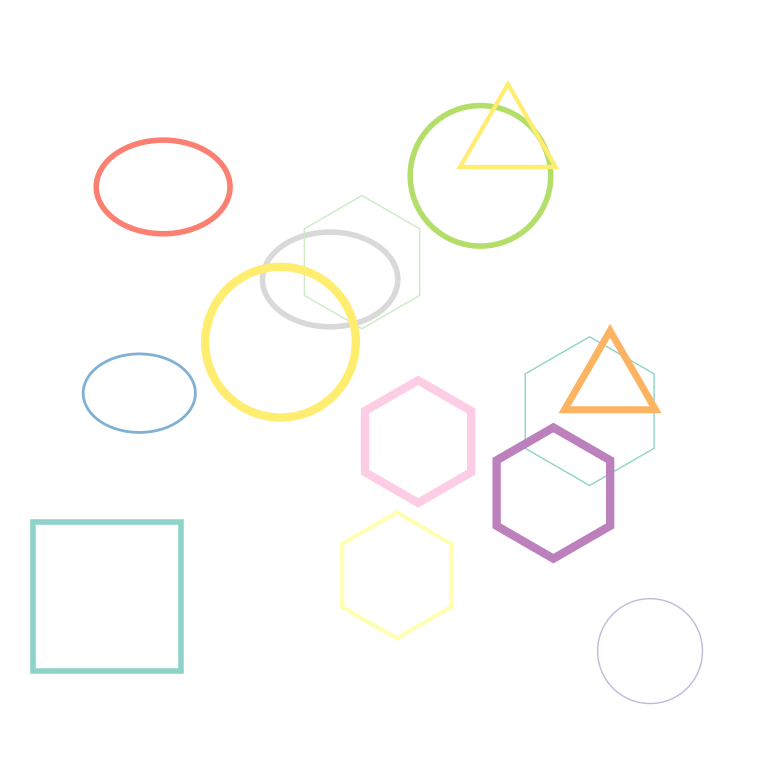[{"shape": "hexagon", "thickness": 0.5, "radius": 0.48, "center": [0.766, 0.466]}, {"shape": "square", "thickness": 2, "radius": 0.48, "center": [0.139, 0.225]}, {"shape": "hexagon", "thickness": 1.5, "radius": 0.41, "center": [0.515, 0.253]}, {"shape": "circle", "thickness": 0.5, "radius": 0.34, "center": [0.844, 0.154]}, {"shape": "oval", "thickness": 2, "radius": 0.43, "center": [0.212, 0.757]}, {"shape": "oval", "thickness": 1, "radius": 0.36, "center": [0.181, 0.489]}, {"shape": "triangle", "thickness": 2.5, "radius": 0.34, "center": [0.792, 0.502]}, {"shape": "circle", "thickness": 2, "radius": 0.46, "center": [0.624, 0.772]}, {"shape": "hexagon", "thickness": 3, "radius": 0.4, "center": [0.543, 0.427]}, {"shape": "oval", "thickness": 2, "radius": 0.44, "center": [0.429, 0.637]}, {"shape": "hexagon", "thickness": 3, "radius": 0.43, "center": [0.719, 0.36]}, {"shape": "hexagon", "thickness": 0.5, "radius": 0.43, "center": [0.47, 0.66]}, {"shape": "triangle", "thickness": 1.5, "radius": 0.36, "center": [0.66, 0.819]}, {"shape": "circle", "thickness": 3, "radius": 0.49, "center": [0.364, 0.556]}]